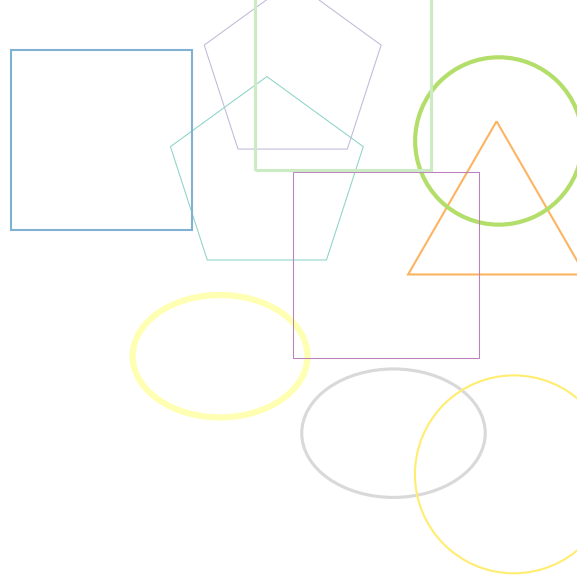[{"shape": "pentagon", "thickness": 0.5, "radius": 0.88, "center": [0.462, 0.691]}, {"shape": "oval", "thickness": 3, "radius": 0.76, "center": [0.381, 0.382]}, {"shape": "pentagon", "thickness": 0.5, "radius": 0.81, "center": [0.507, 0.871]}, {"shape": "square", "thickness": 1, "radius": 0.78, "center": [0.176, 0.757]}, {"shape": "triangle", "thickness": 1, "radius": 0.88, "center": [0.86, 0.612]}, {"shape": "circle", "thickness": 2, "radius": 0.72, "center": [0.864, 0.755]}, {"shape": "oval", "thickness": 1.5, "radius": 0.79, "center": [0.681, 0.249]}, {"shape": "square", "thickness": 0.5, "radius": 0.81, "center": [0.668, 0.54]}, {"shape": "square", "thickness": 1.5, "radius": 0.76, "center": [0.594, 0.857]}, {"shape": "circle", "thickness": 1, "radius": 0.86, "center": [0.89, 0.178]}]